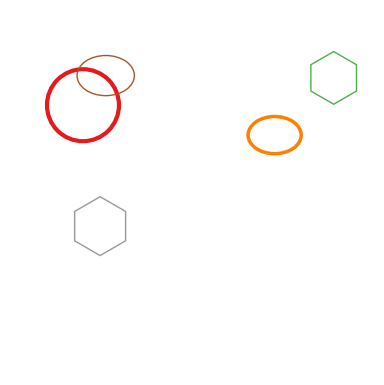[{"shape": "circle", "thickness": 3, "radius": 0.47, "center": [0.216, 0.727]}, {"shape": "hexagon", "thickness": 1, "radius": 0.34, "center": [0.867, 0.798]}, {"shape": "oval", "thickness": 2.5, "radius": 0.34, "center": [0.713, 0.649]}, {"shape": "oval", "thickness": 1, "radius": 0.37, "center": [0.275, 0.804]}, {"shape": "hexagon", "thickness": 1, "radius": 0.38, "center": [0.26, 0.413]}]